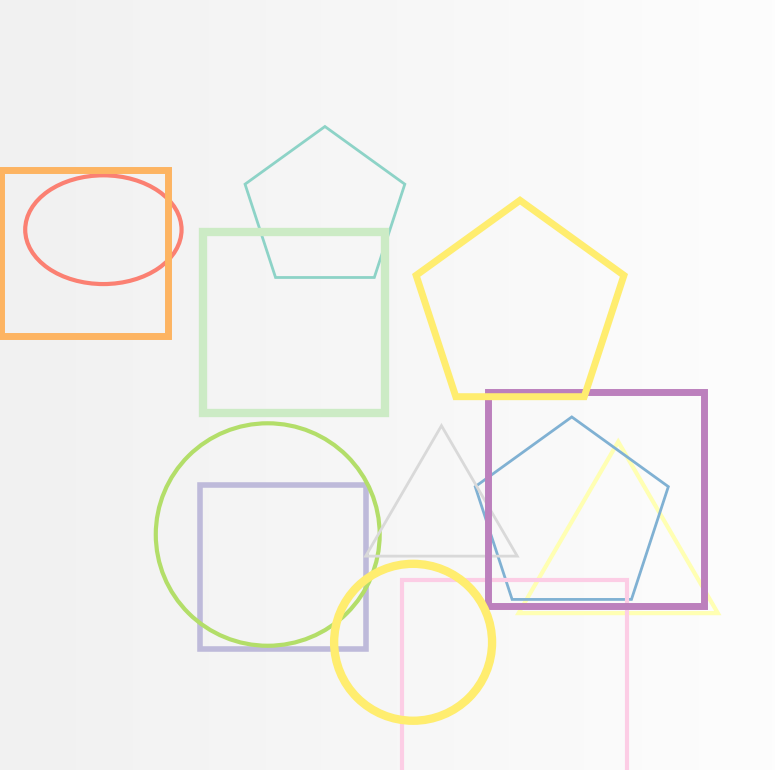[{"shape": "pentagon", "thickness": 1, "radius": 0.54, "center": [0.419, 0.727]}, {"shape": "triangle", "thickness": 1.5, "radius": 0.74, "center": [0.798, 0.278]}, {"shape": "square", "thickness": 2, "radius": 0.53, "center": [0.365, 0.264]}, {"shape": "oval", "thickness": 1.5, "radius": 0.5, "center": [0.133, 0.702]}, {"shape": "pentagon", "thickness": 1, "radius": 0.66, "center": [0.738, 0.328]}, {"shape": "square", "thickness": 2.5, "radius": 0.54, "center": [0.109, 0.672]}, {"shape": "circle", "thickness": 1.5, "radius": 0.72, "center": [0.345, 0.306]}, {"shape": "square", "thickness": 1.5, "radius": 0.72, "center": [0.664, 0.102]}, {"shape": "triangle", "thickness": 1, "radius": 0.56, "center": [0.57, 0.334]}, {"shape": "square", "thickness": 2.5, "radius": 0.69, "center": [0.769, 0.352]}, {"shape": "square", "thickness": 3, "radius": 0.59, "center": [0.38, 0.582]}, {"shape": "circle", "thickness": 3, "radius": 0.51, "center": [0.533, 0.166]}, {"shape": "pentagon", "thickness": 2.5, "radius": 0.7, "center": [0.671, 0.599]}]